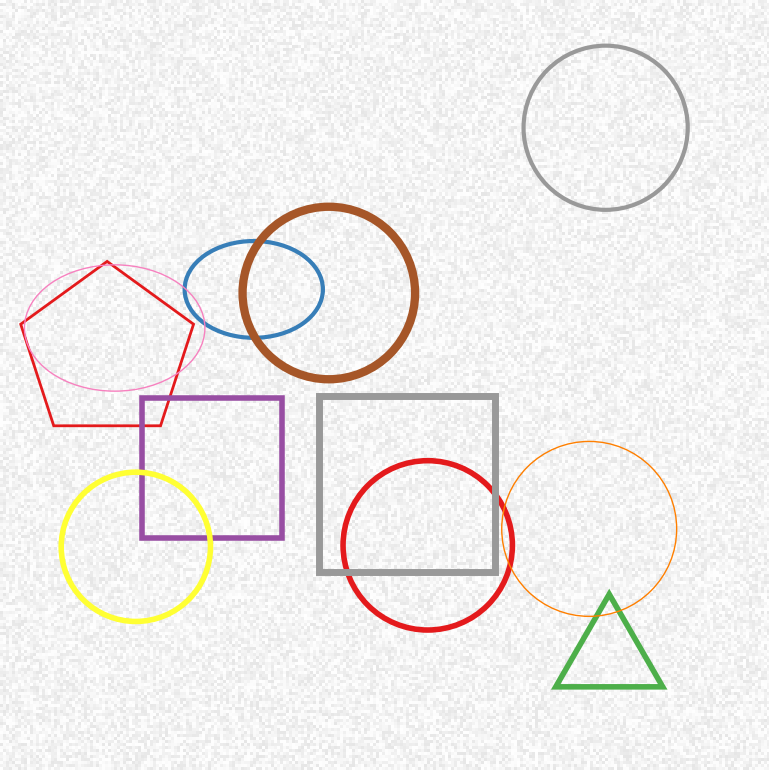[{"shape": "pentagon", "thickness": 1, "radius": 0.59, "center": [0.139, 0.542]}, {"shape": "circle", "thickness": 2, "radius": 0.55, "center": [0.556, 0.292]}, {"shape": "oval", "thickness": 1.5, "radius": 0.45, "center": [0.33, 0.624]}, {"shape": "triangle", "thickness": 2, "radius": 0.4, "center": [0.791, 0.148]}, {"shape": "square", "thickness": 2, "radius": 0.45, "center": [0.275, 0.392]}, {"shape": "circle", "thickness": 0.5, "radius": 0.57, "center": [0.765, 0.313]}, {"shape": "circle", "thickness": 2, "radius": 0.48, "center": [0.176, 0.29]}, {"shape": "circle", "thickness": 3, "radius": 0.56, "center": [0.427, 0.619]}, {"shape": "oval", "thickness": 0.5, "radius": 0.59, "center": [0.149, 0.574]}, {"shape": "square", "thickness": 2.5, "radius": 0.57, "center": [0.528, 0.371]}, {"shape": "circle", "thickness": 1.5, "radius": 0.53, "center": [0.787, 0.834]}]